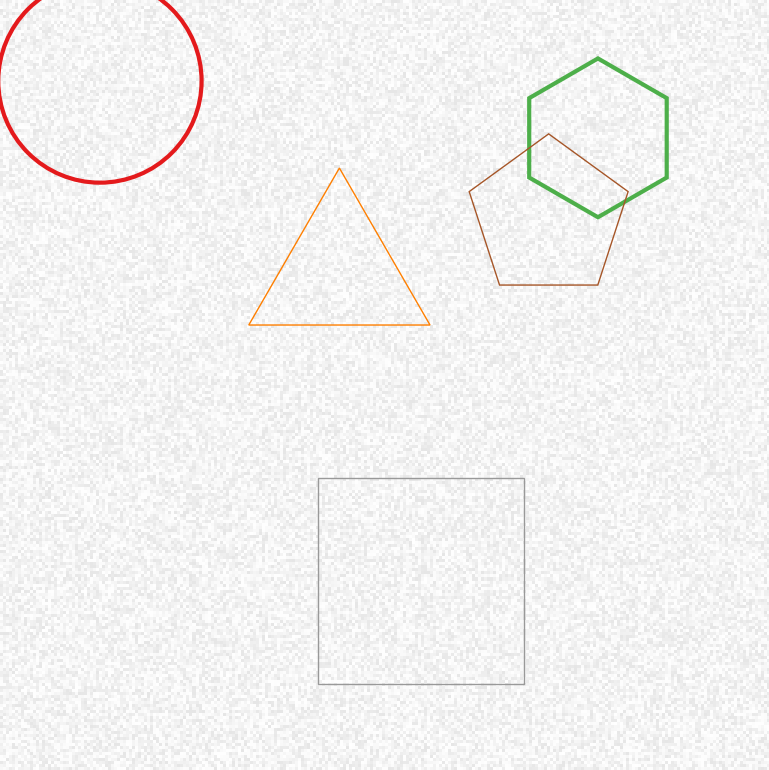[{"shape": "circle", "thickness": 1.5, "radius": 0.66, "center": [0.13, 0.895]}, {"shape": "hexagon", "thickness": 1.5, "radius": 0.52, "center": [0.777, 0.821]}, {"shape": "triangle", "thickness": 0.5, "radius": 0.68, "center": [0.441, 0.646]}, {"shape": "pentagon", "thickness": 0.5, "radius": 0.54, "center": [0.713, 0.718]}, {"shape": "square", "thickness": 0.5, "radius": 0.67, "center": [0.546, 0.245]}]